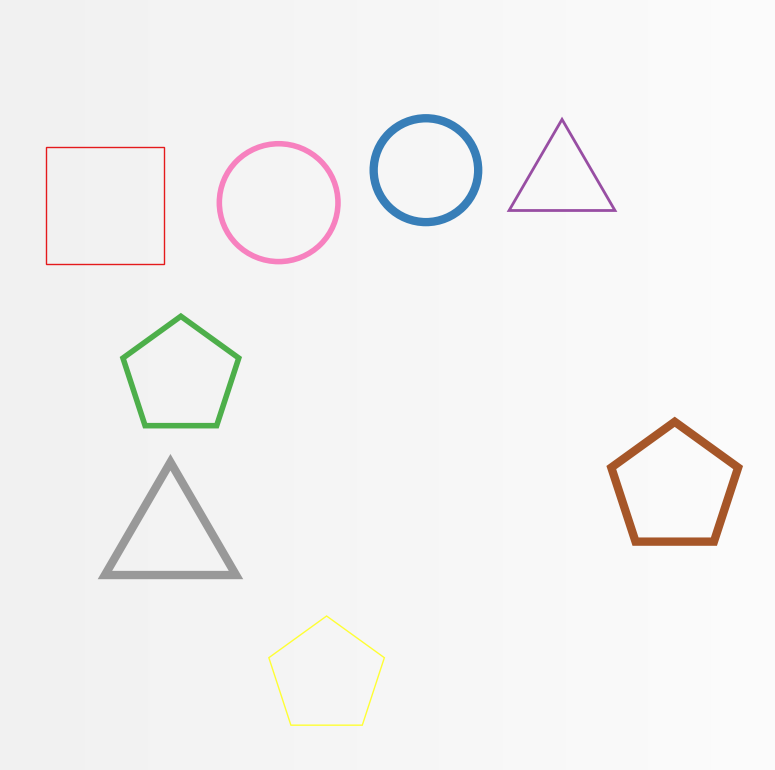[{"shape": "square", "thickness": 0.5, "radius": 0.38, "center": [0.135, 0.733]}, {"shape": "circle", "thickness": 3, "radius": 0.34, "center": [0.55, 0.779]}, {"shape": "pentagon", "thickness": 2, "radius": 0.39, "center": [0.233, 0.511]}, {"shape": "triangle", "thickness": 1, "radius": 0.39, "center": [0.725, 0.766]}, {"shape": "pentagon", "thickness": 0.5, "radius": 0.39, "center": [0.421, 0.122]}, {"shape": "pentagon", "thickness": 3, "radius": 0.43, "center": [0.871, 0.366]}, {"shape": "circle", "thickness": 2, "radius": 0.38, "center": [0.36, 0.737]}, {"shape": "triangle", "thickness": 3, "radius": 0.49, "center": [0.22, 0.302]}]